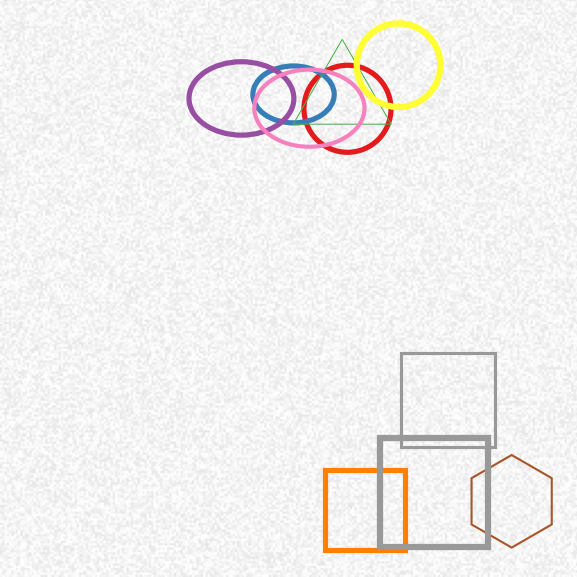[{"shape": "circle", "thickness": 2.5, "radius": 0.38, "center": [0.602, 0.811]}, {"shape": "oval", "thickness": 2.5, "radius": 0.35, "center": [0.508, 0.836]}, {"shape": "triangle", "thickness": 0.5, "radius": 0.49, "center": [0.593, 0.833]}, {"shape": "oval", "thickness": 2.5, "radius": 0.45, "center": [0.418, 0.829]}, {"shape": "square", "thickness": 2.5, "radius": 0.34, "center": [0.632, 0.116]}, {"shape": "circle", "thickness": 3, "radius": 0.36, "center": [0.69, 0.886]}, {"shape": "hexagon", "thickness": 1, "radius": 0.4, "center": [0.886, 0.131]}, {"shape": "oval", "thickness": 2, "radius": 0.48, "center": [0.536, 0.812]}, {"shape": "square", "thickness": 1.5, "radius": 0.41, "center": [0.776, 0.306]}, {"shape": "square", "thickness": 3, "radius": 0.47, "center": [0.752, 0.146]}]